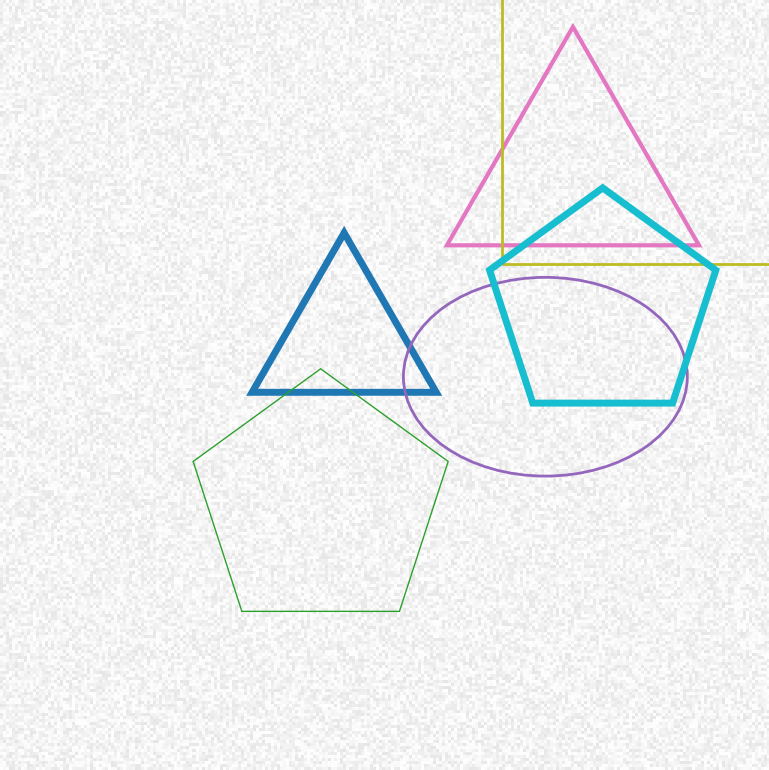[{"shape": "triangle", "thickness": 2.5, "radius": 0.69, "center": [0.447, 0.56]}, {"shape": "pentagon", "thickness": 0.5, "radius": 0.87, "center": [0.416, 0.347]}, {"shape": "oval", "thickness": 1, "radius": 0.92, "center": [0.708, 0.511]}, {"shape": "triangle", "thickness": 1.5, "radius": 0.95, "center": [0.744, 0.776]}, {"shape": "square", "thickness": 1, "radius": 0.94, "center": [0.84, 0.847]}, {"shape": "pentagon", "thickness": 2.5, "radius": 0.77, "center": [0.783, 0.601]}]